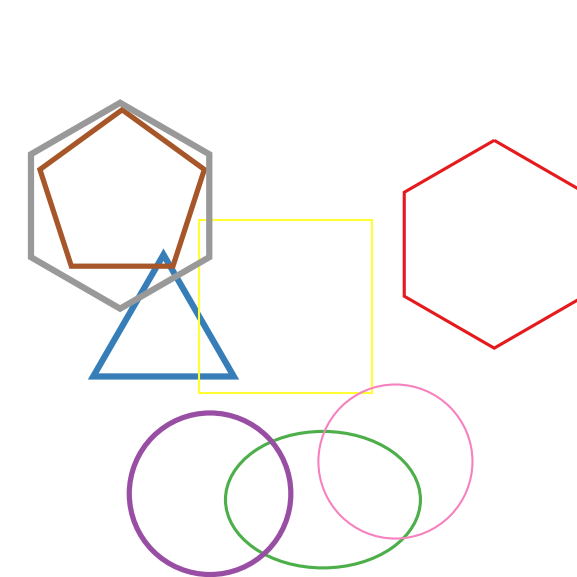[{"shape": "hexagon", "thickness": 1.5, "radius": 0.9, "center": [0.856, 0.576]}, {"shape": "triangle", "thickness": 3, "radius": 0.7, "center": [0.283, 0.418]}, {"shape": "oval", "thickness": 1.5, "radius": 0.84, "center": [0.559, 0.134]}, {"shape": "circle", "thickness": 2.5, "radius": 0.7, "center": [0.364, 0.144]}, {"shape": "square", "thickness": 1, "radius": 0.75, "center": [0.495, 0.469]}, {"shape": "pentagon", "thickness": 2.5, "radius": 0.75, "center": [0.212, 0.659]}, {"shape": "circle", "thickness": 1, "radius": 0.67, "center": [0.685, 0.2]}, {"shape": "hexagon", "thickness": 3, "radius": 0.89, "center": [0.208, 0.643]}]